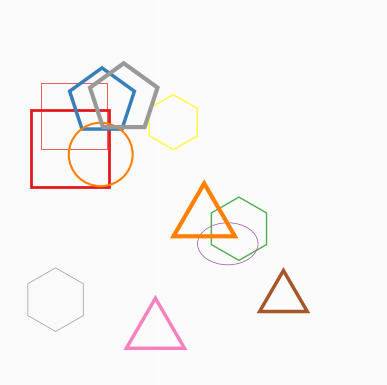[{"shape": "square", "thickness": 2, "radius": 0.5, "center": [0.181, 0.614]}, {"shape": "square", "thickness": 0.5, "radius": 0.43, "center": [0.191, 0.698]}, {"shape": "pentagon", "thickness": 2.5, "radius": 0.44, "center": [0.263, 0.736]}, {"shape": "hexagon", "thickness": 1, "radius": 0.41, "center": [0.617, 0.406]}, {"shape": "oval", "thickness": 0.5, "radius": 0.39, "center": [0.588, 0.367]}, {"shape": "circle", "thickness": 1.5, "radius": 0.41, "center": [0.26, 0.599]}, {"shape": "triangle", "thickness": 3, "radius": 0.46, "center": [0.527, 0.432]}, {"shape": "hexagon", "thickness": 1, "radius": 0.36, "center": [0.447, 0.683]}, {"shape": "triangle", "thickness": 2.5, "radius": 0.36, "center": [0.731, 0.226]}, {"shape": "triangle", "thickness": 2.5, "radius": 0.43, "center": [0.401, 0.139]}, {"shape": "pentagon", "thickness": 3, "radius": 0.46, "center": [0.319, 0.744]}, {"shape": "hexagon", "thickness": 0.5, "radius": 0.41, "center": [0.143, 0.222]}]